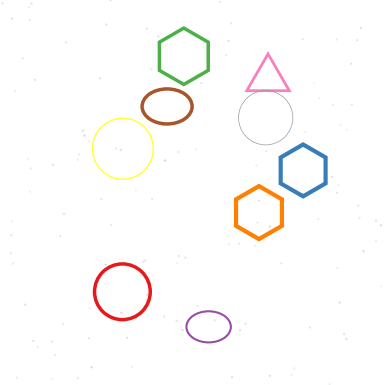[{"shape": "circle", "thickness": 2.5, "radius": 0.36, "center": [0.318, 0.242]}, {"shape": "hexagon", "thickness": 3, "radius": 0.34, "center": [0.787, 0.557]}, {"shape": "hexagon", "thickness": 2.5, "radius": 0.37, "center": [0.477, 0.854]}, {"shape": "oval", "thickness": 1.5, "radius": 0.29, "center": [0.542, 0.151]}, {"shape": "hexagon", "thickness": 3, "radius": 0.34, "center": [0.673, 0.448]}, {"shape": "circle", "thickness": 1, "radius": 0.4, "center": [0.319, 0.614]}, {"shape": "oval", "thickness": 2.5, "radius": 0.32, "center": [0.434, 0.724]}, {"shape": "triangle", "thickness": 2, "radius": 0.32, "center": [0.696, 0.796]}, {"shape": "circle", "thickness": 0.5, "radius": 0.35, "center": [0.69, 0.694]}]